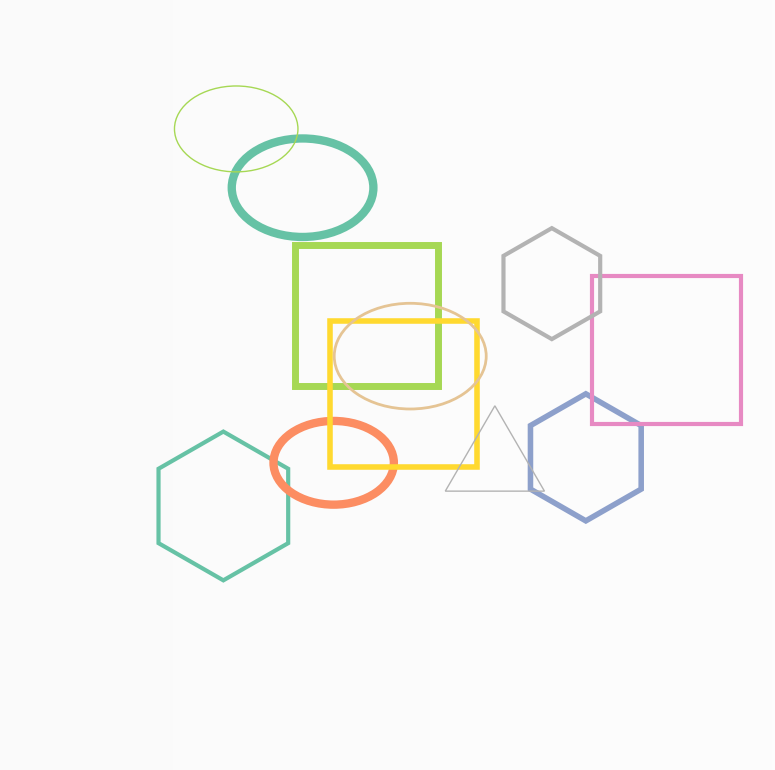[{"shape": "hexagon", "thickness": 1.5, "radius": 0.48, "center": [0.288, 0.343]}, {"shape": "oval", "thickness": 3, "radius": 0.46, "center": [0.39, 0.756]}, {"shape": "oval", "thickness": 3, "radius": 0.39, "center": [0.431, 0.399]}, {"shape": "hexagon", "thickness": 2, "radius": 0.41, "center": [0.756, 0.406]}, {"shape": "square", "thickness": 1.5, "radius": 0.48, "center": [0.86, 0.545]}, {"shape": "square", "thickness": 2.5, "radius": 0.46, "center": [0.473, 0.59]}, {"shape": "oval", "thickness": 0.5, "radius": 0.4, "center": [0.305, 0.833]}, {"shape": "square", "thickness": 2, "radius": 0.47, "center": [0.521, 0.488]}, {"shape": "oval", "thickness": 1, "radius": 0.49, "center": [0.529, 0.537]}, {"shape": "hexagon", "thickness": 1.5, "radius": 0.36, "center": [0.712, 0.632]}, {"shape": "triangle", "thickness": 0.5, "radius": 0.37, "center": [0.639, 0.399]}]